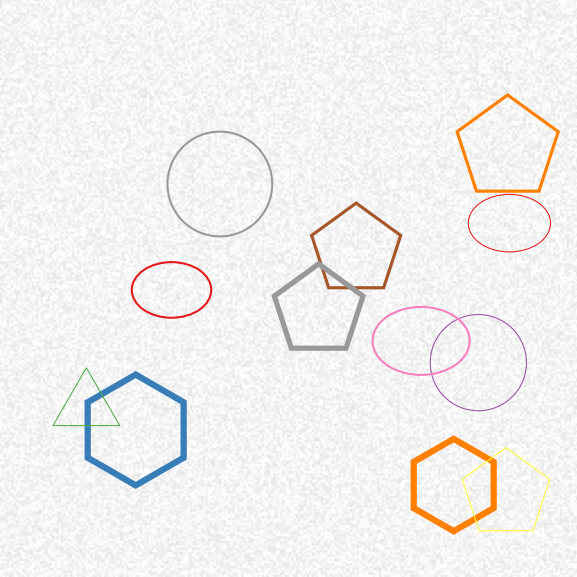[{"shape": "oval", "thickness": 0.5, "radius": 0.36, "center": [0.882, 0.613]}, {"shape": "oval", "thickness": 1, "radius": 0.34, "center": [0.297, 0.497]}, {"shape": "hexagon", "thickness": 3, "radius": 0.48, "center": [0.235, 0.255]}, {"shape": "triangle", "thickness": 0.5, "radius": 0.33, "center": [0.15, 0.296]}, {"shape": "circle", "thickness": 0.5, "radius": 0.42, "center": [0.828, 0.371]}, {"shape": "pentagon", "thickness": 1.5, "radius": 0.46, "center": [0.879, 0.743]}, {"shape": "hexagon", "thickness": 3, "radius": 0.4, "center": [0.786, 0.159]}, {"shape": "pentagon", "thickness": 0.5, "radius": 0.4, "center": [0.876, 0.145]}, {"shape": "pentagon", "thickness": 1.5, "radius": 0.41, "center": [0.617, 0.566]}, {"shape": "oval", "thickness": 1, "radius": 0.42, "center": [0.729, 0.409]}, {"shape": "circle", "thickness": 1, "radius": 0.45, "center": [0.381, 0.68]}, {"shape": "pentagon", "thickness": 2.5, "radius": 0.4, "center": [0.552, 0.461]}]